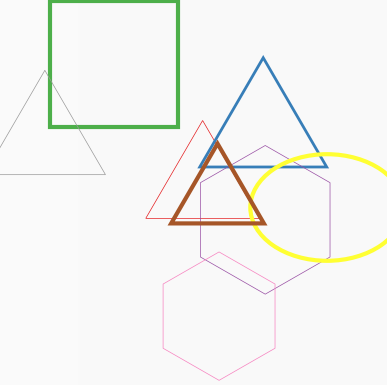[{"shape": "triangle", "thickness": 0.5, "radius": 0.85, "center": [0.523, 0.518]}, {"shape": "triangle", "thickness": 2, "radius": 0.95, "center": [0.679, 0.661]}, {"shape": "square", "thickness": 3, "radius": 0.82, "center": [0.294, 0.834]}, {"shape": "hexagon", "thickness": 0.5, "radius": 0.97, "center": [0.684, 0.429]}, {"shape": "oval", "thickness": 3, "radius": 0.99, "center": [0.844, 0.461]}, {"shape": "triangle", "thickness": 3, "radius": 0.69, "center": [0.561, 0.489]}, {"shape": "hexagon", "thickness": 0.5, "radius": 0.83, "center": [0.565, 0.179]}, {"shape": "triangle", "thickness": 0.5, "radius": 0.9, "center": [0.116, 0.637]}]